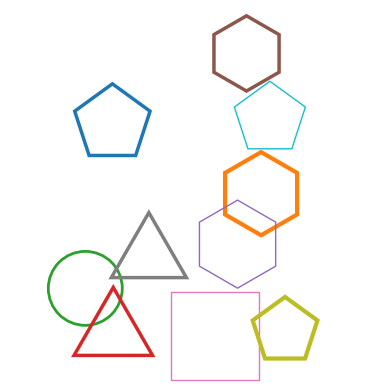[{"shape": "pentagon", "thickness": 2.5, "radius": 0.51, "center": [0.292, 0.679]}, {"shape": "hexagon", "thickness": 3, "radius": 0.54, "center": [0.678, 0.497]}, {"shape": "circle", "thickness": 2, "radius": 0.48, "center": [0.222, 0.251]}, {"shape": "triangle", "thickness": 2.5, "radius": 0.59, "center": [0.294, 0.136]}, {"shape": "hexagon", "thickness": 1, "radius": 0.57, "center": [0.617, 0.366]}, {"shape": "hexagon", "thickness": 2.5, "radius": 0.49, "center": [0.64, 0.861]}, {"shape": "square", "thickness": 1, "radius": 0.58, "center": [0.558, 0.127]}, {"shape": "triangle", "thickness": 2.5, "radius": 0.56, "center": [0.387, 0.335]}, {"shape": "pentagon", "thickness": 3, "radius": 0.44, "center": [0.74, 0.14]}, {"shape": "pentagon", "thickness": 1, "radius": 0.48, "center": [0.701, 0.692]}]